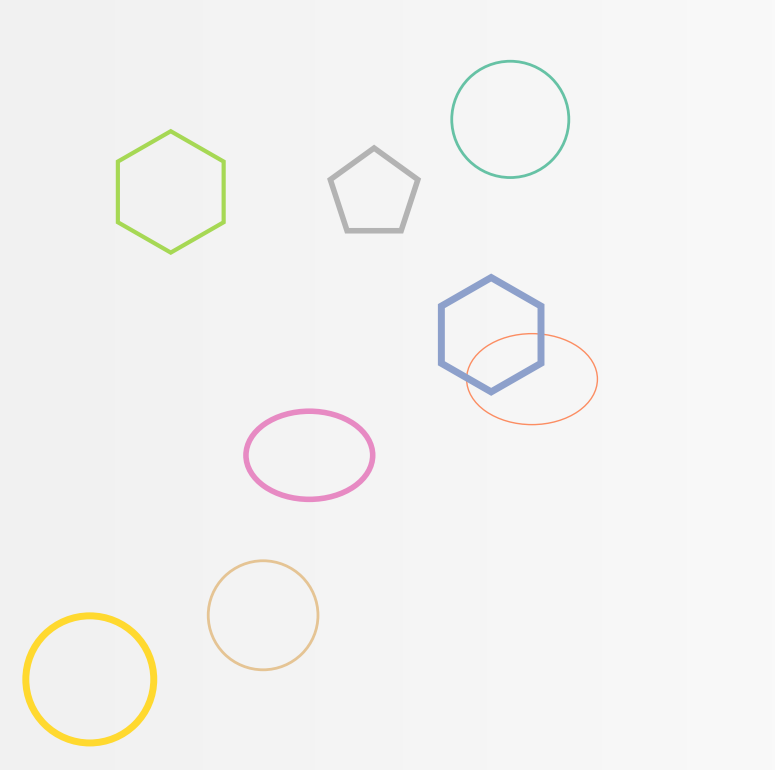[{"shape": "circle", "thickness": 1, "radius": 0.38, "center": [0.658, 0.845]}, {"shape": "oval", "thickness": 0.5, "radius": 0.42, "center": [0.686, 0.508]}, {"shape": "hexagon", "thickness": 2.5, "radius": 0.37, "center": [0.634, 0.565]}, {"shape": "oval", "thickness": 2, "radius": 0.41, "center": [0.399, 0.409]}, {"shape": "hexagon", "thickness": 1.5, "radius": 0.39, "center": [0.22, 0.751]}, {"shape": "circle", "thickness": 2.5, "radius": 0.41, "center": [0.116, 0.118]}, {"shape": "circle", "thickness": 1, "radius": 0.35, "center": [0.339, 0.201]}, {"shape": "pentagon", "thickness": 2, "radius": 0.3, "center": [0.483, 0.748]}]